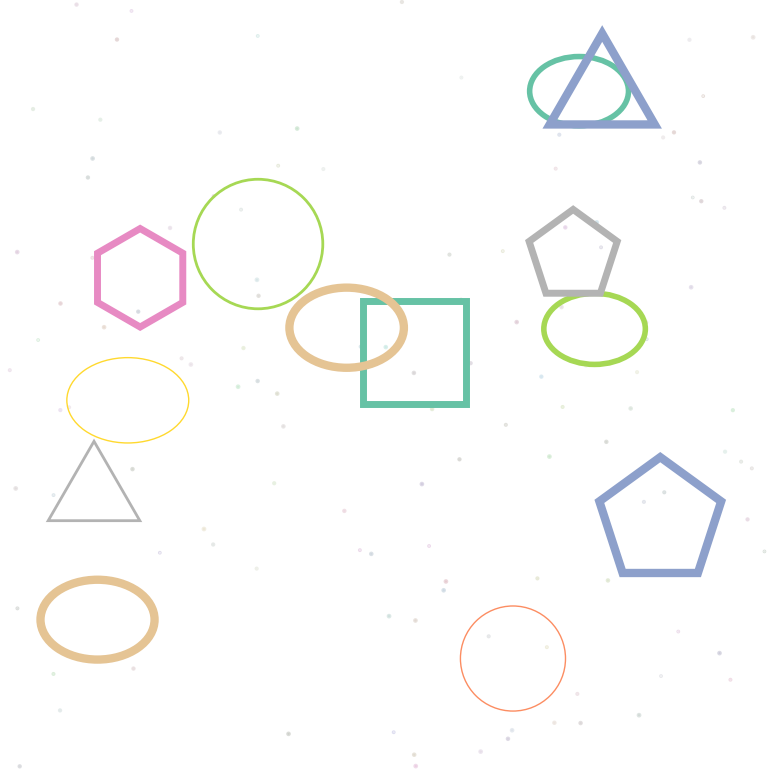[{"shape": "square", "thickness": 2.5, "radius": 0.33, "center": [0.538, 0.542]}, {"shape": "oval", "thickness": 2, "radius": 0.32, "center": [0.752, 0.882]}, {"shape": "circle", "thickness": 0.5, "radius": 0.34, "center": [0.666, 0.145]}, {"shape": "triangle", "thickness": 3, "radius": 0.39, "center": [0.782, 0.878]}, {"shape": "pentagon", "thickness": 3, "radius": 0.42, "center": [0.857, 0.323]}, {"shape": "hexagon", "thickness": 2.5, "radius": 0.32, "center": [0.182, 0.639]}, {"shape": "circle", "thickness": 1, "radius": 0.42, "center": [0.335, 0.683]}, {"shape": "oval", "thickness": 2, "radius": 0.33, "center": [0.772, 0.573]}, {"shape": "oval", "thickness": 0.5, "radius": 0.4, "center": [0.166, 0.48]}, {"shape": "oval", "thickness": 3, "radius": 0.37, "center": [0.127, 0.195]}, {"shape": "oval", "thickness": 3, "radius": 0.37, "center": [0.45, 0.574]}, {"shape": "triangle", "thickness": 1, "radius": 0.34, "center": [0.122, 0.358]}, {"shape": "pentagon", "thickness": 2.5, "radius": 0.3, "center": [0.744, 0.668]}]